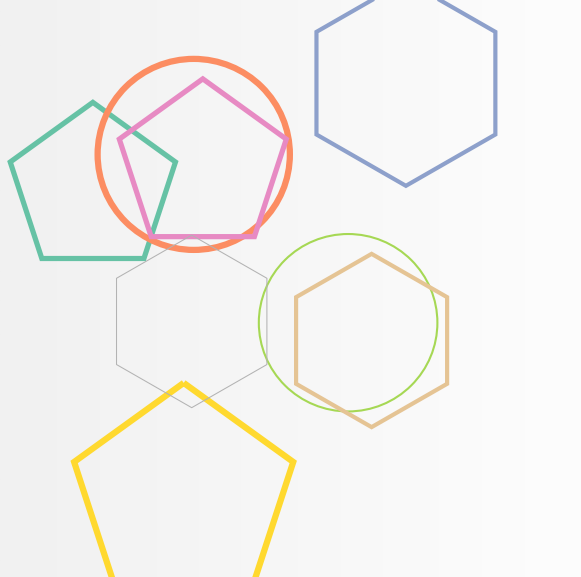[{"shape": "pentagon", "thickness": 2.5, "radius": 0.75, "center": [0.16, 0.672]}, {"shape": "circle", "thickness": 3, "radius": 0.83, "center": [0.333, 0.732]}, {"shape": "hexagon", "thickness": 2, "radius": 0.89, "center": [0.698, 0.855]}, {"shape": "pentagon", "thickness": 2.5, "radius": 0.76, "center": [0.349, 0.712]}, {"shape": "circle", "thickness": 1, "radius": 0.77, "center": [0.599, 0.44]}, {"shape": "pentagon", "thickness": 3, "radius": 0.99, "center": [0.316, 0.138]}, {"shape": "hexagon", "thickness": 2, "radius": 0.75, "center": [0.639, 0.41]}, {"shape": "hexagon", "thickness": 0.5, "radius": 0.75, "center": [0.33, 0.443]}]